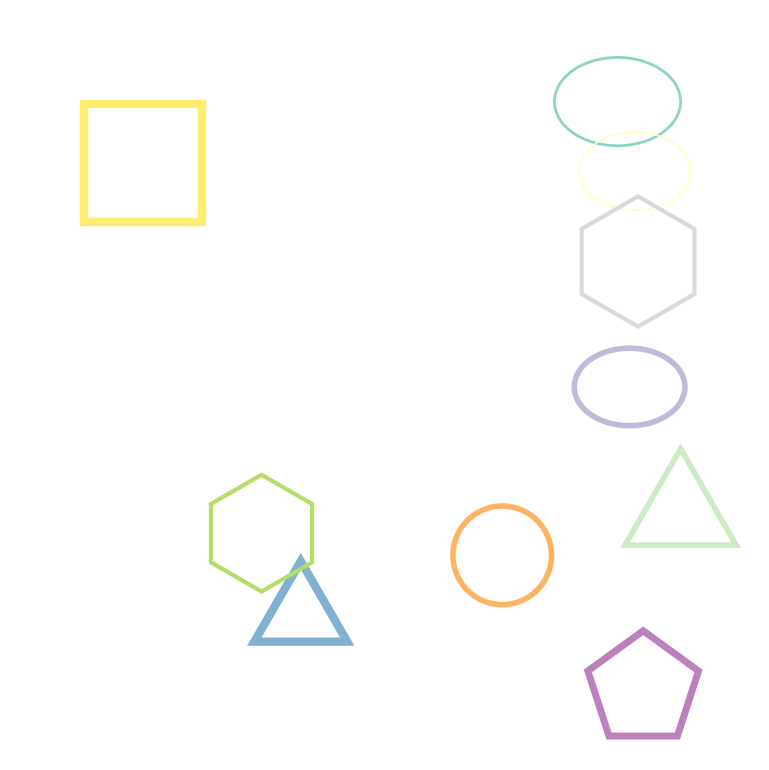[{"shape": "oval", "thickness": 1, "radius": 0.41, "center": [0.802, 0.868]}, {"shape": "oval", "thickness": 0.5, "radius": 0.36, "center": [0.824, 0.778]}, {"shape": "oval", "thickness": 2, "radius": 0.36, "center": [0.818, 0.497]}, {"shape": "triangle", "thickness": 3, "radius": 0.35, "center": [0.391, 0.202]}, {"shape": "circle", "thickness": 2, "radius": 0.32, "center": [0.652, 0.279]}, {"shape": "hexagon", "thickness": 1.5, "radius": 0.38, "center": [0.34, 0.308]}, {"shape": "hexagon", "thickness": 1.5, "radius": 0.42, "center": [0.829, 0.66]}, {"shape": "pentagon", "thickness": 2.5, "radius": 0.38, "center": [0.835, 0.105]}, {"shape": "triangle", "thickness": 2, "radius": 0.42, "center": [0.884, 0.334]}, {"shape": "square", "thickness": 3, "radius": 0.38, "center": [0.185, 0.789]}]